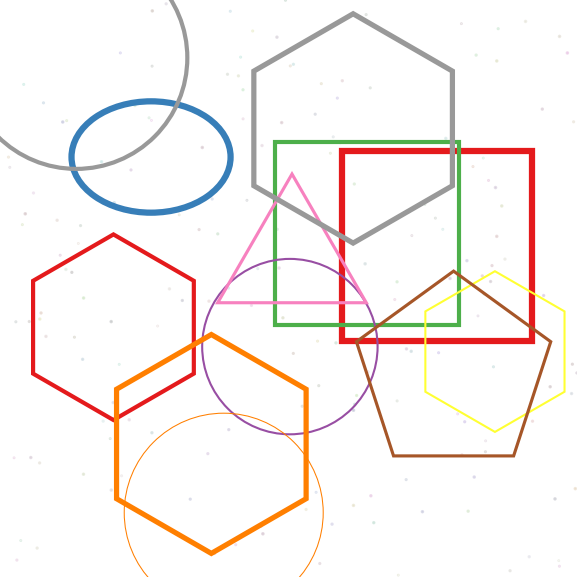[{"shape": "square", "thickness": 3, "radius": 0.82, "center": [0.757, 0.573]}, {"shape": "hexagon", "thickness": 2, "radius": 0.8, "center": [0.196, 0.433]}, {"shape": "oval", "thickness": 3, "radius": 0.69, "center": [0.262, 0.727]}, {"shape": "square", "thickness": 2, "radius": 0.8, "center": [0.635, 0.595]}, {"shape": "circle", "thickness": 1, "radius": 0.76, "center": [0.502, 0.399]}, {"shape": "circle", "thickness": 0.5, "radius": 0.86, "center": [0.387, 0.111]}, {"shape": "hexagon", "thickness": 2.5, "radius": 0.95, "center": [0.366, 0.23]}, {"shape": "hexagon", "thickness": 1, "radius": 0.7, "center": [0.857, 0.39]}, {"shape": "pentagon", "thickness": 1.5, "radius": 0.88, "center": [0.785, 0.353]}, {"shape": "triangle", "thickness": 1.5, "radius": 0.74, "center": [0.506, 0.549]}, {"shape": "circle", "thickness": 2, "radius": 0.96, "center": [0.132, 0.899]}, {"shape": "hexagon", "thickness": 2.5, "radius": 0.99, "center": [0.611, 0.777]}]